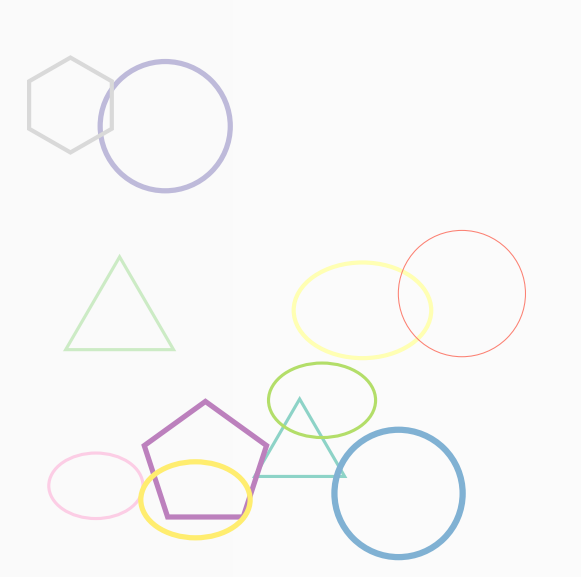[{"shape": "triangle", "thickness": 1.5, "radius": 0.45, "center": [0.516, 0.219]}, {"shape": "oval", "thickness": 2, "radius": 0.59, "center": [0.624, 0.462]}, {"shape": "circle", "thickness": 2.5, "radius": 0.56, "center": [0.284, 0.781]}, {"shape": "circle", "thickness": 0.5, "radius": 0.55, "center": [0.795, 0.491]}, {"shape": "circle", "thickness": 3, "radius": 0.55, "center": [0.686, 0.145]}, {"shape": "oval", "thickness": 1.5, "radius": 0.46, "center": [0.554, 0.306]}, {"shape": "oval", "thickness": 1.5, "radius": 0.41, "center": [0.165, 0.158]}, {"shape": "hexagon", "thickness": 2, "radius": 0.41, "center": [0.121, 0.817]}, {"shape": "pentagon", "thickness": 2.5, "radius": 0.55, "center": [0.353, 0.193]}, {"shape": "triangle", "thickness": 1.5, "radius": 0.54, "center": [0.206, 0.447]}, {"shape": "oval", "thickness": 2.5, "radius": 0.47, "center": [0.336, 0.134]}]